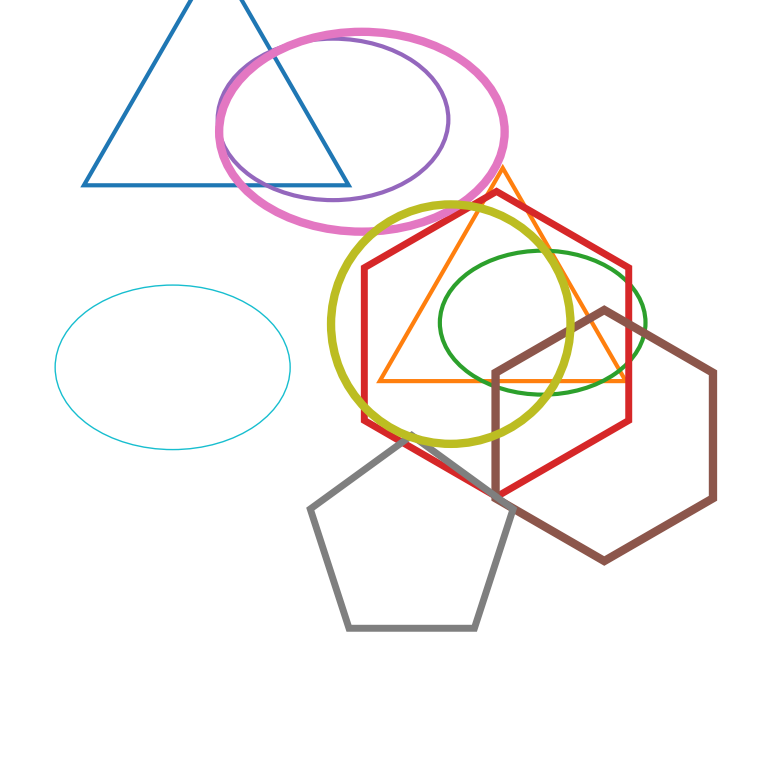[{"shape": "triangle", "thickness": 1.5, "radius": 0.99, "center": [0.281, 0.859]}, {"shape": "triangle", "thickness": 1.5, "radius": 0.92, "center": [0.653, 0.597]}, {"shape": "oval", "thickness": 1.5, "radius": 0.67, "center": [0.705, 0.581]}, {"shape": "hexagon", "thickness": 2.5, "radius": 0.99, "center": [0.645, 0.553]}, {"shape": "oval", "thickness": 1.5, "radius": 0.75, "center": [0.432, 0.845]}, {"shape": "hexagon", "thickness": 3, "radius": 0.82, "center": [0.785, 0.434]}, {"shape": "oval", "thickness": 3, "radius": 0.93, "center": [0.47, 0.829]}, {"shape": "pentagon", "thickness": 2.5, "radius": 0.69, "center": [0.535, 0.296]}, {"shape": "circle", "thickness": 3, "radius": 0.78, "center": [0.585, 0.579]}, {"shape": "oval", "thickness": 0.5, "radius": 0.76, "center": [0.224, 0.523]}]